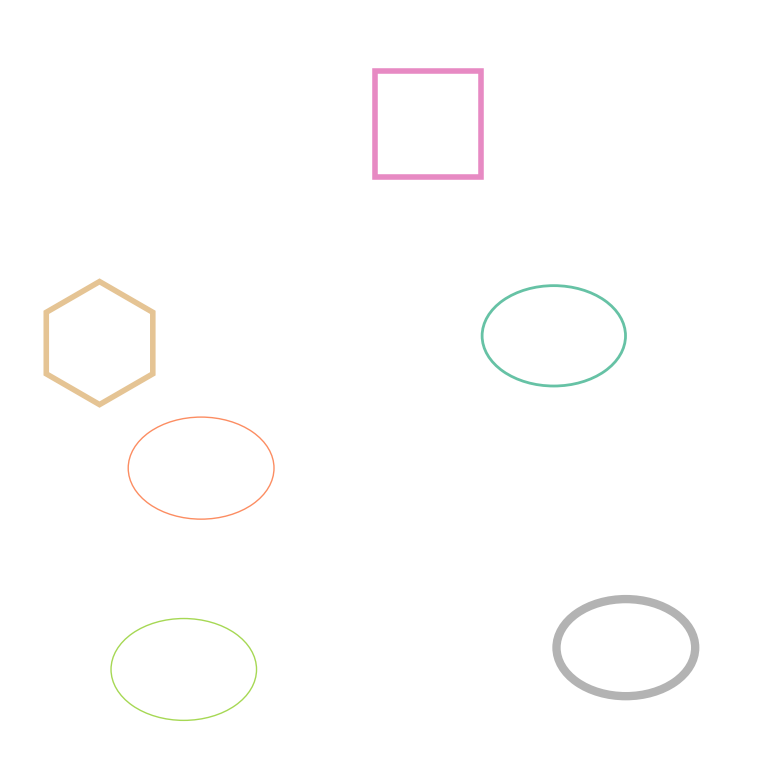[{"shape": "oval", "thickness": 1, "radius": 0.47, "center": [0.719, 0.564]}, {"shape": "oval", "thickness": 0.5, "radius": 0.47, "center": [0.261, 0.392]}, {"shape": "square", "thickness": 2, "radius": 0.34, "center": [0.555, 0.839]}, {"shape": "oval", "thickness": 0.5, "radius": 0.47, "center": [0.239, 0.131]}, {"shape": "hexagon", "thickness": 2, "radius": 0.4, "center": [0.129, 0.554]}, {"shape": "oval", "thickness": 3, "radius": 0.45, "center": [0.813, 0.159]}]